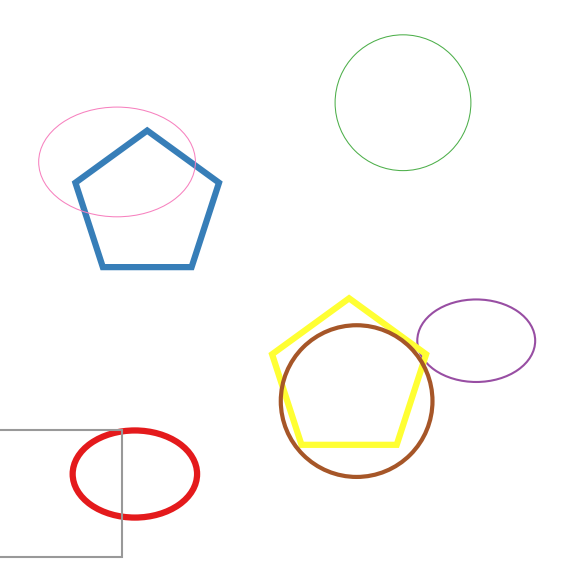[{"shape": "oval", "thickness": 3, "radius": 0.54, "center": [0.234, 0.178]}, {"shape": "pentagon", "thickness": 3, "radius": 0.65, "center": [0.255, 0.642]}, {"shape": "circle", "thickness": 0.5, "radius": 0.59, "center": [0.698, 0.821]}, {"shape": "oval", "thickness": 1, "radius": 0.51, "center": [0.825, 0.409]}, {"shape": "pentagon", "thickness": 3, "radius": 0.7, "center": [0.605, 0.342]}, {"shape": "circle", "thickness": 2, "radius": 0.66, "center": [0.618, 0.305]}, {"shape": "oval", "thickness": 0.5, "radius": 0.68, "center": [0.203, 0.719]}, {"shape": "square", "thickness": 1, "radius": 0.55, "center": [0.102, 0.145]}]